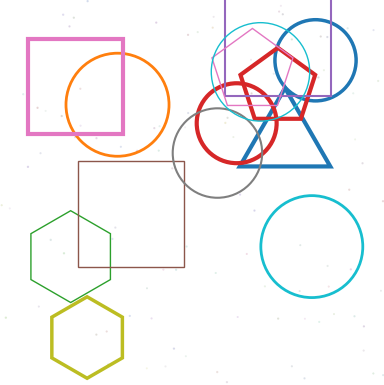[{"shape": "circle", "thickness": 2.5, "radius": 0.53, "center": [0.82, 0.843]}, {"shape": "triangle", "thickness": 3, "radius": 0.68, "center": [0.74, 0.636]}, {"shape": "circle", "thickness": 2, "radius": 0.67, "center": [0.305, 0.728]}, {"shape": "hexagon", "thickness": 1, "radius": 0.6, "center": [0.184, 0.333]}, {"shape": "circle", "thickness": 3, "radius": 0.52, "center": [0.615, 0.68]}, {"shape": "pentagon", "thickness": 3, "radius": 0.51, "center": [0.722, 0.774]}, {"shape": "square", "thickness": 1.5, "radius": 0.69, "center": [0.722, 0.887]}, {"shape": "square", "thickness": 1, "radius": 0.69, "center": [0.341, 0.443]}, {"shape": "square", "thickness": 3, "radius": 0.62, "center": [0.196, 0.775]}, {"shape": "pentagon", "thickness": 1, "radius": 0.55, "center": [0.656, 0.816]}, {"shape": "circle", "thickness": 1.5, "radius": 0.58, "center": [0.565, 0.603]}, {"shape": "hexagon", "thickness": 2.5, "radius": 0.53, "center": [0.226, 0.123]}, {"shape": "circle", "thickness": 2, "radius": 0.66, "center": [0.81, 0.359]}, {"shape": "circle", "thickness": 1, "radius": 0.64, "center": [0.677, 0.813]}]